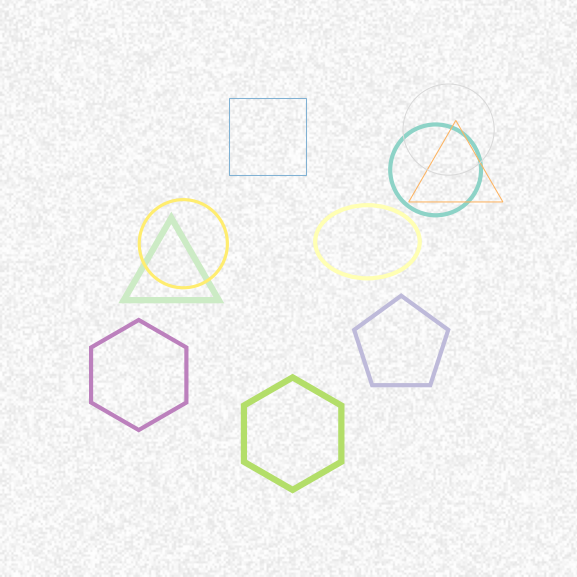[{"shape": "circle", "thickness": 2, "radius": 0.39, "center": [0.754, 0.705]}, {"shape": "oval", "thickness": 2, "radius": 0.45, "center": [0.636, 0.581]}, {"shape": "pentagon", "thickness": 2, "radius": 0.43, "center": [0.695, 0.401]}, {"shape": "square", "thickness": 0.5, "radius": 0.33, "center": [0.464, 0.763]}, {"shape": "triangle", "thickness": 0.5, "radius": 0.47, "center": [0.789, 0.697]}, {"shape": "hexagon", "thickness": 3, "radius": 0.49, "center": [0.507, 0.248]}, {"shape": "circle", "thickness": 0.5, "radius": 0.39, "center": [0.777, 0.775]}, {"shape": "hexagon", "thickness": 2, "radius": 0.48, "center": [0.24, 0.35]}, {"shape": "triangle", "thickness": 3, "radius": 0.48, "center": [0.297, 0.527]}, {"shape": "circle", "thickness": 1.5, "radius": 0.38, "center": [0.317, 0.577]}]